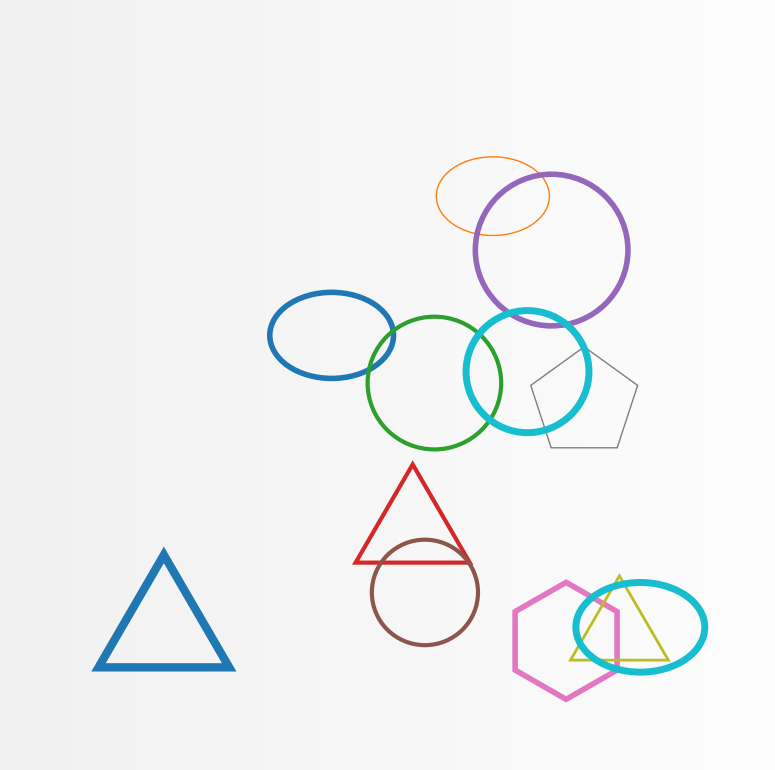[{"shape": "oval", "thickness": 2, "radius": 0.4, "center": [0.428, 0.564]}, {"shape": "triangle", "thickness": 3, "radius": 0.49, "center": [0.211, 0.182]}, {"shape": "oval", "thickness": 0.5, "radius": 0.36, "center": [0.636, 0.745]}, {"shape": "circle", "thickness": 1.5, "radius": 0.43, "center": [0.561, 0.503]}, {"shape": "triangle", "thickness": 1.5, "radius": 0.43, "center": [0.533, 0.312]}, {"shape": "circle", "thickness": 2, "radius": 0.49, "center": [0.712, 0.675]}, {"shape": "circle", "thickness": 1.5, "radius": 0.34, "center": [0.548, 0.231]}, {"shape": "hexagon", "thickness": 2, "radius": 0.38, "center": [0.73, 0.168]}, {"shape": "pentagon", "thickness": 0.5, "radius": 0.36, "center": [0.754, 0.477]}, {"shape": "triangle", "thickness": 1, "radius": 0.36, "center": [0.799, 0.179]}, {"shape": "oval", "thickness": 2.5, "radius": 0.42, "center": [0.826, 0.185]}, {"shape": "circle", "thickness": 2.5, "radius": 0.4, "center": [0.681, 0.517]}]